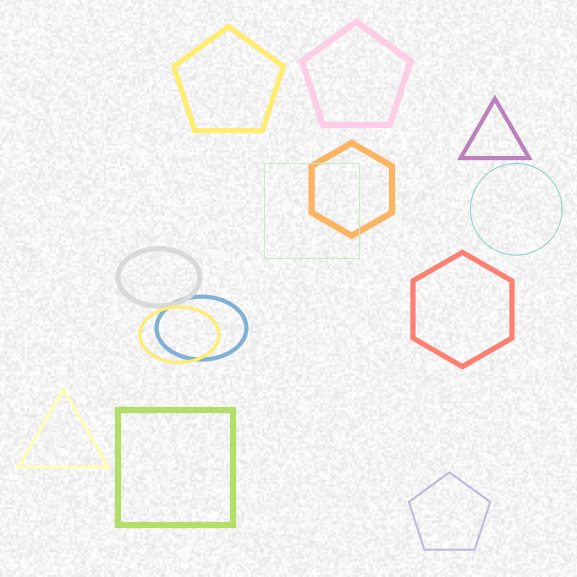[{"shape": "circle", "thickness": 0.5, "radius": 0.4, "center": [0.894, 0.637]}, {"shape": "triangle", "thickness": 1.5, "radius": 0.45, "center": [0.11, 0.235]}, {"shape": "pentagon", "thickness": 1, "radius": 0.37, "center": [0.778, 0.107]}, {"shape": "hexagon", "thickness": 2.5, "radius": 0.49, "center": [0.801, 0.463]}, {"shape": "oval", "thickness": 2, "radius": 0.39, "center": [0.349, 0.431]}, {"shape": "hexagon", "thickness": 3, "radius": 0.4, "center": [0.609, 0.671]}, {"shape": "square", "thickness": 3, "radius": 0.5, "center": [0.303, 0.189]}, {"shape": "pentagon", "thickness": 3, "radius": 0.49, "center": [0.617, 0.863]}, {"shape": "oval", "thickness": 2.5, "radius": 0.35, "center": [0.275, 0.519]}, {"shape": "triangle", "thickness": 2, "radius": 0.34, "center": [0.857, 0.76]}, {"shape": "square", "thickness": 0.5, "radius": 0.41, "center": [0.539, 0.635]}, {"shape": "oval", "thickness": 1.5, "radius": 0.34, "center": [0.311, 0.42]}, {"shape": "pentagon", "thickness": 2.5, "radius": 0.5, "center": [0.396, 0.853]}]